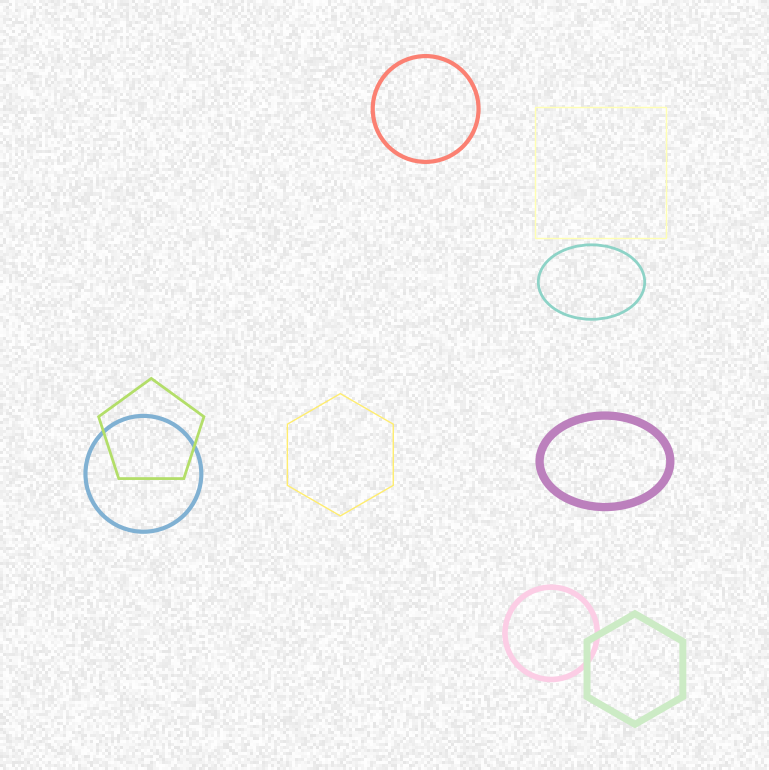[{"shape": "oval", "thickness": 1, "radius": 0.35, "center": [0.768, 0.634]}, {"shape": "square", "thickness": 0.5, "radius": 0.43, "center": [0.78, 0.776]}, {"shape": "circle", "thickness": 1.5, "radius": 0.34, "center": [0.553, 0.858]}, {"shape": "circle", "thickness": 1.5, "radius": 0.38, "center": [0.186, 0.385]}, {"shape": "pentagon", "thickness": 1, "radius": 0.36, "center": [0.196, 0.437]}, {"shape": "circle", "thickness": 2, "radius": 0.3, "center": [0.716, 0.178]}, {"shape": "oval", "thickness": 3, "radius": 0.42, "center": [0.786, 0.401]}, {"shape": "hexagon", "thickness": 2.5, "radius": 0.36, "center": [0.825, 0.131]}, {"shape": "hexagon", "thickness": 0.5, "radius": 0.4, "center": [0.442, 0.409]}]